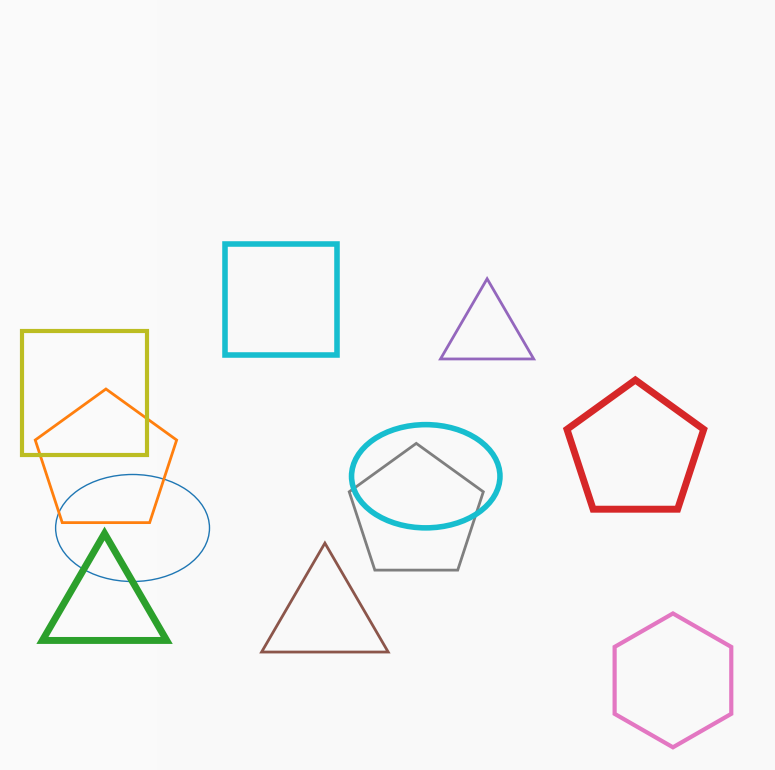[{"shape": "oval", "thickness": 0.5, "radius": 0.5, "center": [0.171, 0.314]}, {"shape": "pentagon", "thickness": 1, "radius": 0.48, "center": [0.137, 0.399]}, {"shape": "triangle", "thickness": 2.5, "radius": 0.46, "center": [0.135, 0.215]}, {"shape": "pentagon", "thickness": 2.5, "radius": 0.46, "center": [0.82, 0.414]}, {"shape": "triangle", "thickness": 1, "radius": 0.35, "center": [0.629, 0.569]}, {"shape": "triangle", "thickness": 1, "radius": 0.47, "center": [0.419, 0.2]}, {"shape": "hexagon", "thickness": 1.5, "radius": 0.43, "center": [0.868, 0.116]}, {"shape": "pentagon", "thickness": 1, "radius": 0.45, "center": [0.537, 0.333]}, {"shape": "square", "thickness": 1.5, "radius": 0.4, "center": [0.109, 0.49]}, {"shape": "oval", "thickness": 2, "radius": 0.48, "center": [0.549, 0.381]}, {"shape": "square", "thickness": 2, "radius": 0.36, "center": [0.363, 0.611]}]